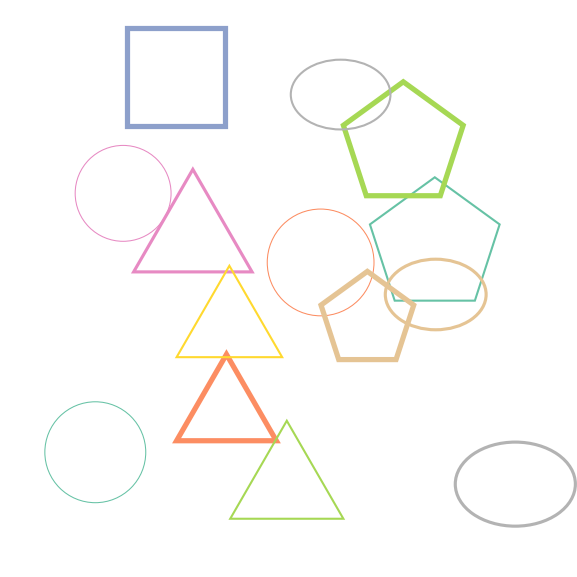[{"shape": "pentagon", "thickness": 1, "radius": 0.59, "center": [0.753, 0.574]}, {"shape": "circle", "thickness": 0.5, "radius": 0.44, "center": [0.165, 0.216]}, {"shape": "triangle", "thickness": 2.5, "radius": 0.5, "center": [0.392, 0.286]}, {"shape": "circle", "thickness": 0.5, "radius": 0.46, "center": [0.555, 0.545]}, {"shape": "square", "thickness": 2.5, "radius": 0.42, "center": [0.304, 0.866]}, {"shape": "circle", "thickness": 0.5, "radius": 0.42, "center": [0.213, 0.664]}, {"shape": "triangle", "thickness": 1.5, "radius": 0.59, "center": [0.334, 0.588]}, {"shape": "pentagon", "thickness": 2.5, "radius": 0.55, "center": [0.698, 0.748]}, {"shape": "triangle", "thickness": 1, "radius": 0.57, "center": [0.497, 0.157]}, {"shape": "triangle", "thickness": 1, "radius": 0.53, "center": [0.397, 0.433]}, {"shape": "oval", "thickness": 1.5, "radius": 0.44, "center": [0.754, 0.489]}, {"shape": "pentagon", "thickness": 2.5, "radius": 0.42, "center": [0.636, 0.445]}, {"shape": "oval", "thickness": 1.5, "radius": 0.52, "center": [0.892, 0.161]}, {"shape": "oval", "thickness": 1, "radius": 0.43, "center": [0.59, 0.835]}]